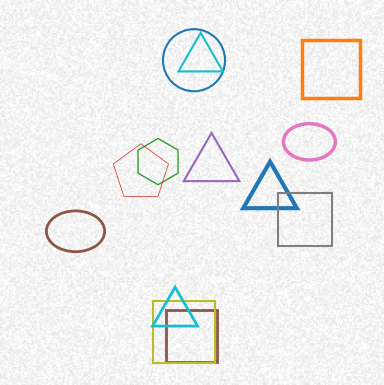[{"shape": "circle", "thickness": 1.5, "radius": 0.4, "center": [0.504, 0.844]}, {"shape": "triangle", "thickness": 3, "radius": 0.4, "center": [0.701, 0.499]}, {"shape": "square", "thickness": 2.5, "radius": 0.38, "center": [0.86, 0.82]}, {"shape": "hexagon", "thickness": 1, "radius": 0.3, "center": [0.411, 0.58]}, {"shape": "pentagon", "thickness": 0.5, "radius": 0.38, "center": [0.366, 0.551]}, {"shape": "triangle", "thickness": 1.5, "radius": 0.42, "center": [0.55, 0.571]}, {"shape": "oval", "thickness": 2, "radius": 0.38, "center": [0.196, 0.399]}, {"shape": "square", "thickness": 2, "radius": 0.33, "center": [0.498, 0.127]}, {"shape": "oval", "thickness": 2.5, "radius": 0.34, "center": [0.804, 0.632]}, {"shape": "square", "thickness": 1.5, "radius": 0.35, "center": [0.792, 0.43]}, {"shape": "square", "thickness": 1.5, "radius": 0.4, "center": [0.477, 0.137]}, {"shape": "triangle", "thickness": 1.5, "radius": 0.33, "center": [0.521, 0.848]}, {"shape": "triangle", "thickness": 2, "radius": 0.34, "center": [0.455, 0.187]}]